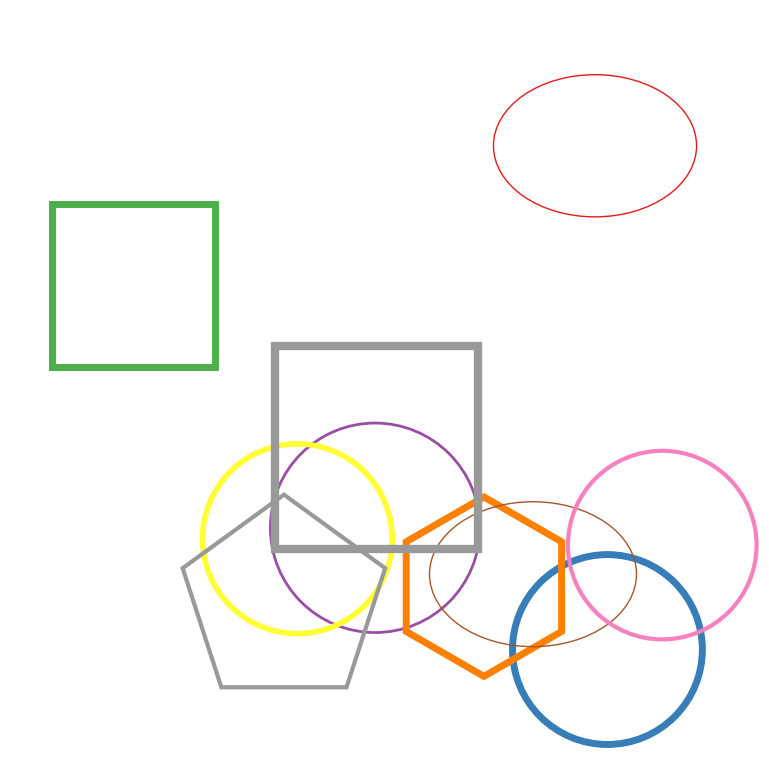[{"shape": "oval", "thickness": 0.5, "radius": 0.66, "center": [0.773, 0.811]}, {"shape": "circle", "thickness": 2.5, "radius": 0.62, "center": [0.789, 0.156]}, {"shape": "square", "thickness": 2.5, "radius": 0.53, "center": [0.174, 0.63]}, {"shape": "circle", "thickness": 1, "radius": 0.68, "center": [0.487, 0.315]}, {"shape": "hexagon", "thickness": 2.5, "radius": 0.58, "center": [0.628, 0.238]}, {"shape": "circle", "thickness": 2, "radius": 0.62, "center": [0.386, 0.3]}, {"shape": "oval", "thickness": 0.5, "radius": 0.67, "center": [0.692, 0.254]}, {"shape": "circle", "thickness": 1.5, "radius": 0.61, "center": [0.86, 0.292]}, {"shape": "square", "thickness": 3, "radius": 0.66, "center": [0.489, 0.419]}, {"shape": "pentagon", "thickness": 1.5, "radius": 0.69, "center": [0.369, 0.219]}]